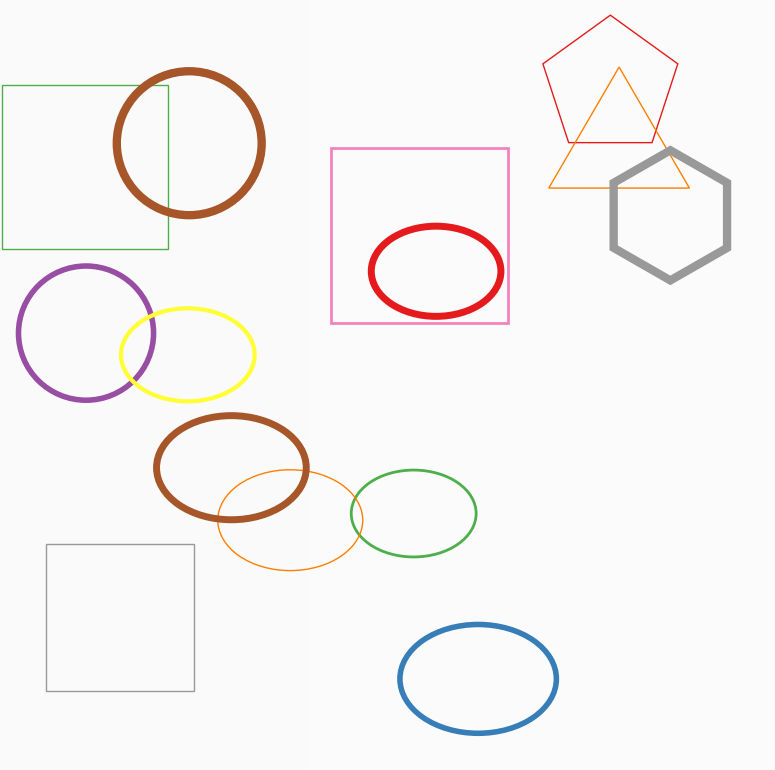[{"shape": "pentagon", "thickness": 0.5, "radius": 0.46, "center": [0.788, 0.889]}, {"shape": "oval", "thickness": 2.5, "radius": 0.42, "center": [0.563, 0.648]}, {"shape": "oval", "thickness": 2, "radius": 0.5, "center": [0.617, 0.118]}, {"shape": "square", "thickness": 0.5, "radius": 0.53, "center": [0.11, 0.783]}, {"shape": "oval", "thickness": 1, "radius": 0.4, "center": [0.534, 0.333]}, {"shape": "circle", "thickness": 2, "radius": 0.44, "center": [0.111, 0.567]}, {"shape": "oval", "thickness": 0.5, "radius": 0.47, "center": [0.375, 0.324]}, {"shape": "triangle", "thickness": 0.5, "radius": 0.52, "center": [0.799, 0.808]}, {"shape": "oval", "thickness": 1.5, "radius": 0.43, "center": [0.242, 0.539]}, {"shape": "circle", "thickness": 3, "radius": 0.47, "center": [0.244, 0.814]}, {"shape": "oval", "thickness": 2.5, "radius": 0.48, "center": [0.299, 0.393]}, {"shape": "square", "thickness": 1, "radius": 0.57, "center": [0.541, 0.694]}, {"shape": "hexagon", "thickness": 3, "radius": 0.42, "center": [0.865, 0.72]}, {"shape": "square", "thickness": 0.5, "radius": 0.48, "center": [0.154, 0.198]}]